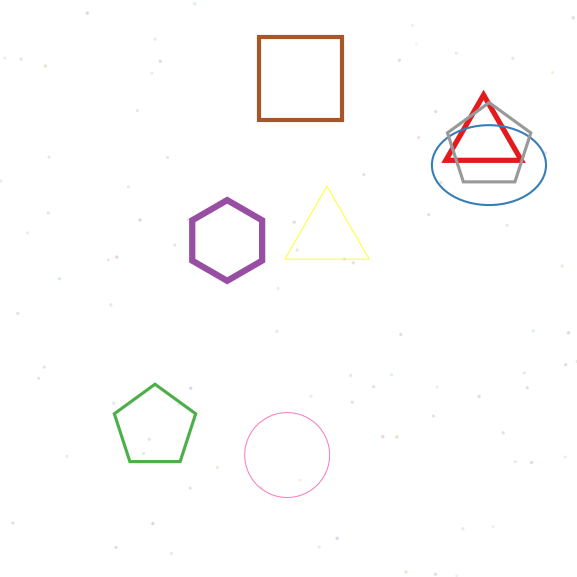[{"shape": "triangle", "thickness": 2.5, "radius": 0.38, "center": [0.837, 0.759]}, {"shape": "oval", "thickness": 1, "radius": 0.49, "center": [0.847, 0.713]}, {"shape": "pentagon", "thickness": 1.5, "radius": 0.37, "center": [0.268, 0.26]}, {"shape": "hexagon", "thickness": 3, "radius": 0.35, "center": [0.393, 0.583]}, {"shape": "triangle", "thickness": 0.5, "radius": 0.42, "center": [0.566, 0.592]}, {"shape": "square", "thickness": 2, "radius": 0.36, "center": [0.52, 0.864]}, {"shape": "circle", "thickness": 0.5, "radius": 0.37, "center": [0.497, 0.211]}, {"shape": "pentagon", "thickness": 1.5, "radius": 0.38, "center": [0.847, 0.746]}]